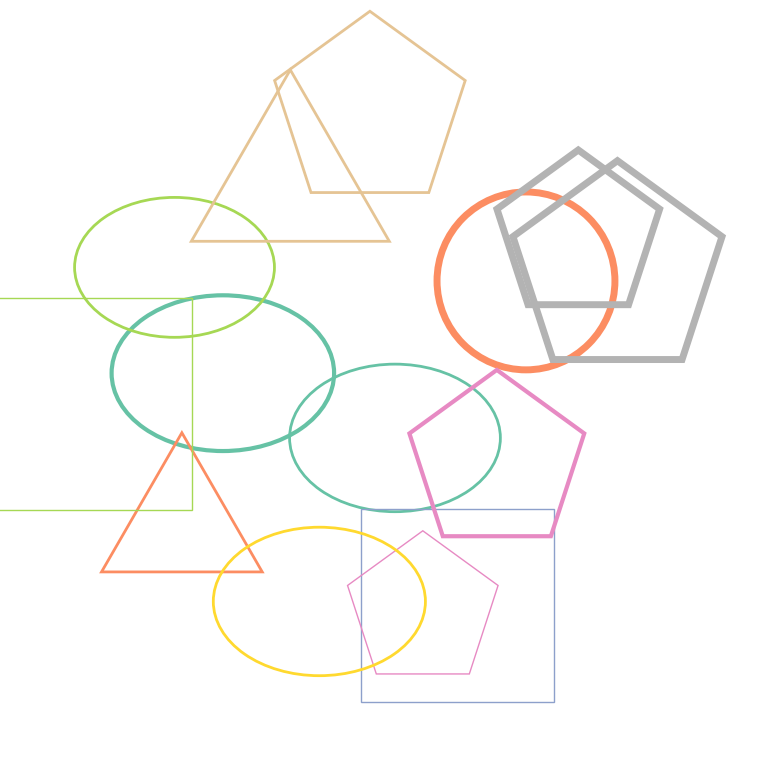[{"shape": "oval", "thickness": 1.5, "radius": 0.72, "center": [0.289, 0.515]}, {"shape": "oval", "thickness": 1, "radius": 0.68, "center": [0.513, 0.431]}, {"shape": "triangle", "thickness": 1, "radius": 0.6, "center": [0.236, 0.318]}, {"shape": "circle", "thickness": 2.5, "radius": 0.58, "center": [0.683, 0.635]}, {"shape": "square", "thickness": 0.5, "radius": 0.63, "center": [0.595, 0.214]}, {"shape": "pentagon", "thickness": 0.5, "radius": 0.51, "center": [0.549, 0.208]}, {"shape": "pentagon", "thickness": 1.5, "radius": 0.6, "center": [0.645, 0.4]}, {"shape": "oval", "thickness": 1, "radius": 0.65, "center": [0.227, 0.653]}, {"shape": "square", "thickness": 0.5, "radius": 0.69, "center": [0.111, 0.475]}, {"shape": "oval", "thickness": 1, "radius": 0.69, "center": [0.415, 0.219]}, {"shape": "triangle", "thickness": 1, "radius": 0.74, "center": [0.377, 0.761]}, {"shape": "pentagon", "thickness": 1, "radius": 0.65, "center": [0.48, 0.855]}, {"shape": "pentagon", "thickness": 2.5, "radius": 0.56, "center": [0.751, 0.694]}, {"shape": "pentagon", "thickness": 2.5, "radius": 0.71, "center": [0.802, 0.649]}]